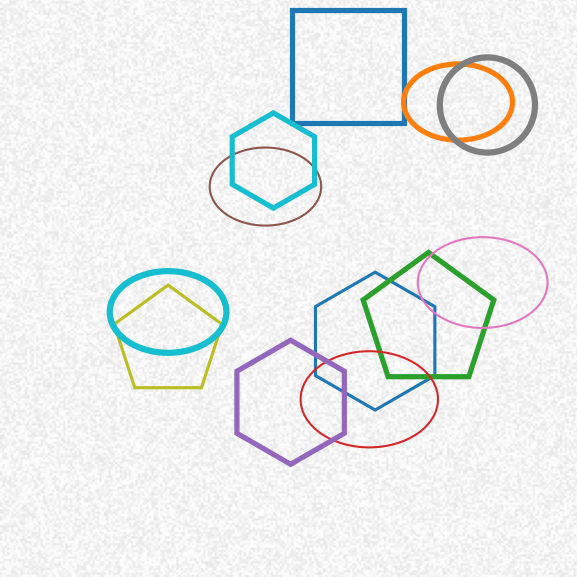[{"shape": "hexagon", "thickness": 1.5, "radius": 0.6, "center": [0.65, 0.408]}, {"shape": "square", "thickness": 2.5, "radius": 0.49, "center": [0.603, 0.884]}, {"shape": "oval", "thickness": 2.5, "radius": 0.47, "center": [0.793, 0.822]}, {"shape": "pentagon", "thickness": 2.5, "radius": 0.59, "center": [0.742, 0.443]}, {"shape": "oval", "thickness": 1, "radius": 0.59, "center": [0.639, 0.308]}, {"shape": "hexagon", "thickness": 2.5, "radius": 0.54, "center": [0.503, 0.303]}, {"shape": "oval", "thickness": 1, "radius": 0.48, "center": [0.46, 0.676]}, {"shape": "oval", "thickness": 1, "radius": 0.56, "center": [0.836, 0.51]}, {"shape": "circle", "thickness": 3, "radius": 0.41, "center": [0.844, 0.817]}, {"shape": "pentagon", "thickness": 1.5, "radius": 0.49, "center": [0.291, 0.407]}, {"shape": "hexagon", "thickness": 2.5, "radius": 0.41, "center": [0.473, 0.721]}, {"shape": "oval", "thickness": 3, "radius": 0.51, "center": [0.291, 0.459]}]